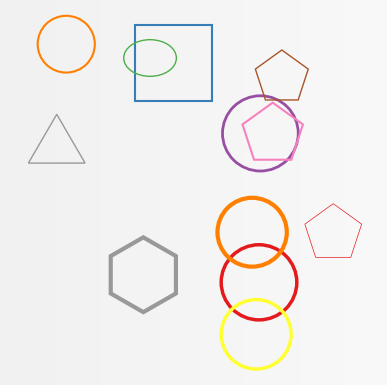[{"shape": "pentagon", "thickness": 0.5, "radius": 0.39, "center": [0.86, 0.394]}, {"shape": "circle", "thickness": 2.5, "radius": 0.49, "center": [0.668, 0.267]}, {"shape": "square", "thickness": 1.5, "radius": 0.49, "center": [0.448, 0.836]}, {"shape": "oval", "thickness": 1, "radius": 0.34, "center": [0.387, 0.849]}, {"shape": "circle", "thickness": 2, "radius": 0.49, "center": [0.672, 0.654]}, {"shape": "circle", "thickness": 1.5, "radius": 0.37, "center": [0.171, 0.885]}, {"shape": "circle", "thickness": 3, "radius": 0.45, "center": [0.651, 0.397]}, {"shape": "circle", "thickness": 2.5, "radius": 0.45, "center": [0.661, 0.132]}, {"shape": "pentagon", "thickness": 1, "radius": 0.36, "center": [0.727, 0.798]}, {"shape": "pentagon", "thickness": 1.5, "radius": 0.41, "center": [0.704, 0.651]}, {"shape": "hexagon", "thickness": 3, "radius": 0.49, "center": [0.37, 0.286]}, {"shape": "triangle", "thickness": 1, "radius": 0.42, "center": [0.146, 0.619]}]